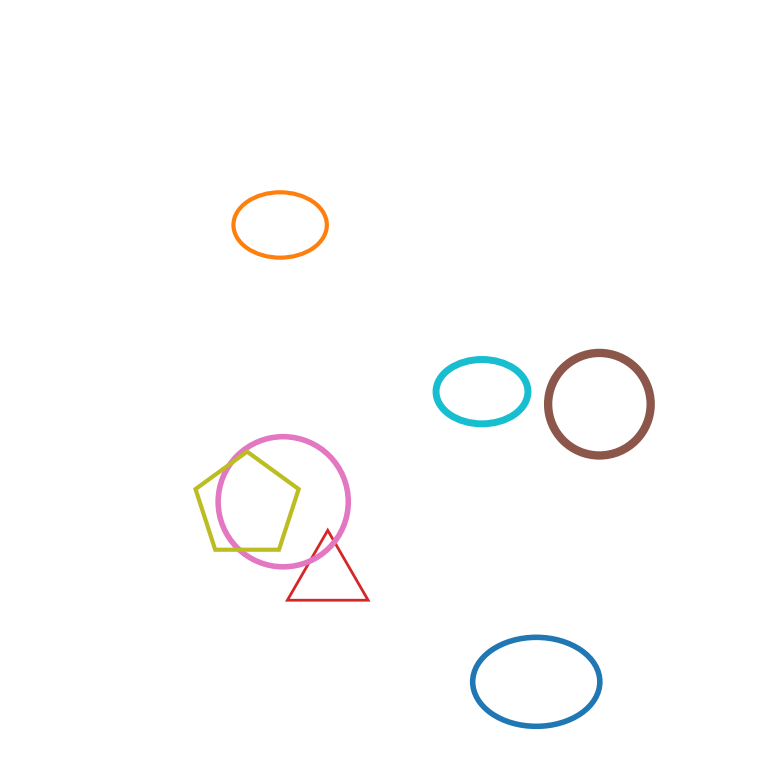[{"shape": "oval", "thickness": 2, "radius": 0.41, "center": [0.696, 0.115]}, {"shape": "oval", "thickness": 1.5, "radius": 0.3, "center": [0.364, 0.708]}, {"shape": "triangle", "thickness": 1, "radius": 0.3, "center": [0.426, 0.251]}, {"shape": "circle", "thickness": 3, "radius": 0.33, "center": [0.778, 0.475]}, {"shape": "circle", "thickness": 2, "radius": 0.42, "center": [0.368, 0.348]}, {"shape": "pentagon", "thickness": 1.5, "radius": 0.35, "center": [0.321, 0.343]}, {"shape": "oval", "thickness": 2.5, "radius": 0.3, "center": [0.626, 0.491]}]